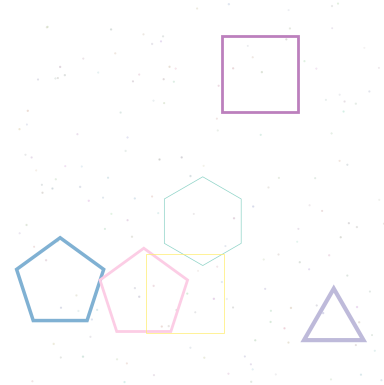[{"shape": "hexagon", "thickness": 0.5, "radius": 0.58, "center": [0.527, 0.426]}, {"shape": "triangle", "thickness": 3, "radius": 0.45, "center": [0.867, 0.161]}, {"shape": "pentagon", "thickness": 2.5, "radius": 0.59, "center": [0.156, 0.264]}, {"shape": "pentagon", "thickness": 2, "radius": 0.6, "center": [0.373, 0.236]}, {"shape": "square", "thickness": 2, "radius": 0.49, "center": [0.674, 0.808]}, {"shape": "square", "thickness": 0.5, "radius": 0.51, "center": [0.481, 0.238]}]